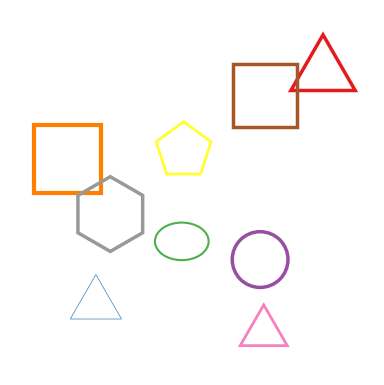[{"shape": "triangle", "thickness": 2.5, "radius": 0.48, "center": [0.839, 0.813]}, {"shape": "triangle", "thickness": 0.5, "radius": 0.38, "center": [0.249, 0.21]}, {"shape": "oval", "thickness": 1.5, "radius": 0.35, "center": [0.472, 0.373]}, {"shape": "circle", "thickness": 2.5, "radius": 0.36, "center": [0.676, 0.326]}, {"shape": "square", "thickness": 3, "radius": 0.44, "center": [0.175, 0.587]}, {"shape": "pentagon", "thickness": 2, "radius": 0.38, "center": [0.477, 0.609]}, {"shape": "square", "thickness": 2.5, "radius": 0.41, "center": [0.688, 0.752]}, {"shape": "triangle", "thickness": 2, "radius": 0.35, "center": [0.685, 0.138]}, {"shape": "hexagon", "thickness": 2.5, "radius": 0.49, "center": [0.286, 0.444]}]